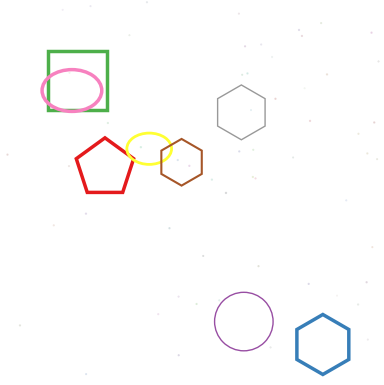[{"shape": "pentagon", "thickness": 2.5, "radius": 0.39, "center": [0.273, 0.564]}, {"shape": "hexagon", "thickness": 2.5, "radius": 0.39, "center": [0.839, 0.105]}, {"shape": "square", "thickness": 2.5, "radius": 0.38, "center": [0.201, 0.791]}, {"shape": "circle", "thickness": 1, "radius": 0.38, "center": [0.633, 0.165]}, {"shape": "oval", "thickness": 2, "radius": 0.29, "center": [0.388, 0.614]}, {"shape": "hexagon", "thickness": 1.5, "radius": 0.3, "center": [0.472, 0.579]}, {"shape": "oval", "thickness": 2.5, "radius": 0.39, "center": [0.187, 0.765]}, {"shape": "hexagon", "thickness": 1, "radius": 0.36, "center": [0.627, 0.708]}]